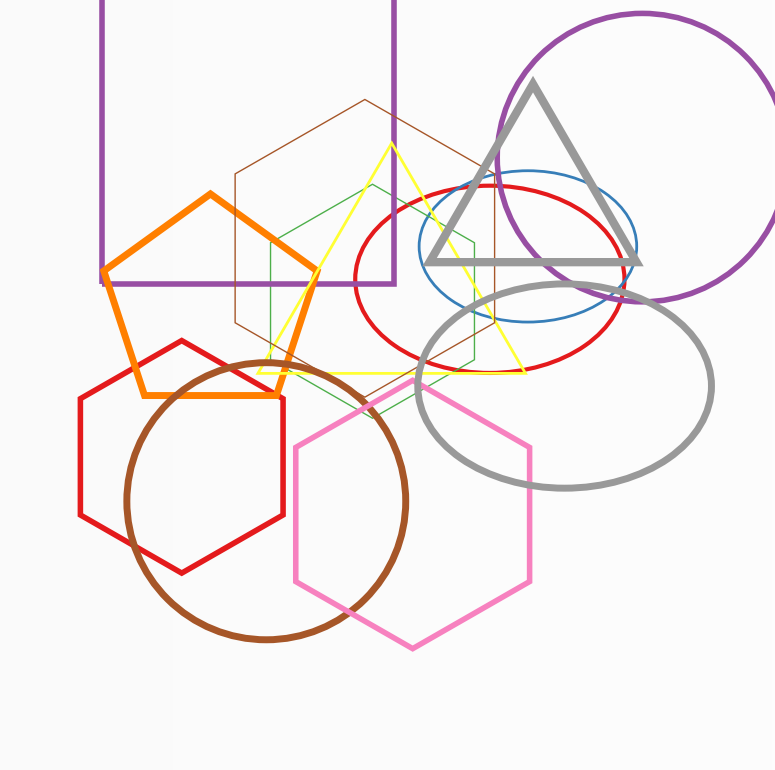[{"shape": "hexagon", "thickness": 2, "radius": 0.75, "center": [0.234, 0.407]}, {"shape": "oval", "thickness": 1.5, "radius": 0.87, "center": [0.632, 0.637]}, {"shape": "oval", "thickness": 1, "radius": 0.7, "center": [0.681, 0.68]}, {"shape": "hexagon", "thickness": 0.5, "radius": 0.76, "center": [0.481, 0.609]}, {"shape": "square", "thickness": 2, "radius": 0.94, "center": [0.32, 0.819]}, {"shape": "circle", "thickness": 2, "radius": 0.94, "center": [0.829, 0.795]}, {"shape": "pentagon", "thickness": 2.5, "radius": 0.72, "center": [0.272, 0.603]}, {"shape": "triangle", "thickness": 1, "radius": 1.0, "center": [0.505, 0.615]}, {"shape": "circle", "thickness": 2.5, "radius": 0.9, "center": [0.344, 0.349]}, {"shape": "hexagon", "thickness": 0.5, "radius": 0.97, "center": [0.471, 0.678]}, {"shape": "hexagon", "thickness": 2, "radius": 0.87, "center": [0.532, 0.332]}, {"shape": "triangle", "thickness": 3, "radius": 0.77, "center": [0.688, 0.737]}, {"shape": "oval", "thickness": 2.5, "radius": 0.95, "center": [0.729, 0.499]}]